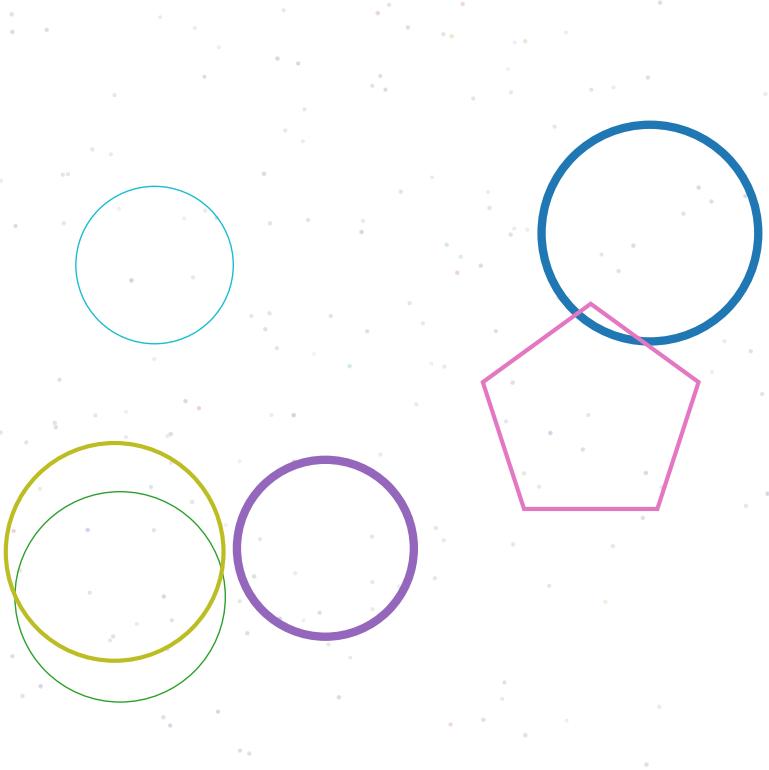[{"shape": "circle", "thickness": 3, "radius": 0.7, "center": [0.844, 0.697]}, {"shape": "circle", "thickness": 0.5, "radius": 0.68, "center": [0.156, 0.225]}, {"shape": "circle", "thickness": 3, "radius": 0.57, "center": [0.423, 0.288]}, {"shape": "pentagon", "thickness": 1.5, "radius": 0.74, "center": [0.767, 0.458]}, {"shape": "circle", "thickness": 1.5, "radius": 0.71, "center": [0.149, 0.283]}, {"shape": "circle", "thickness": 0.5, "radius": 0.51, "center": [0.201, 0.656]}]